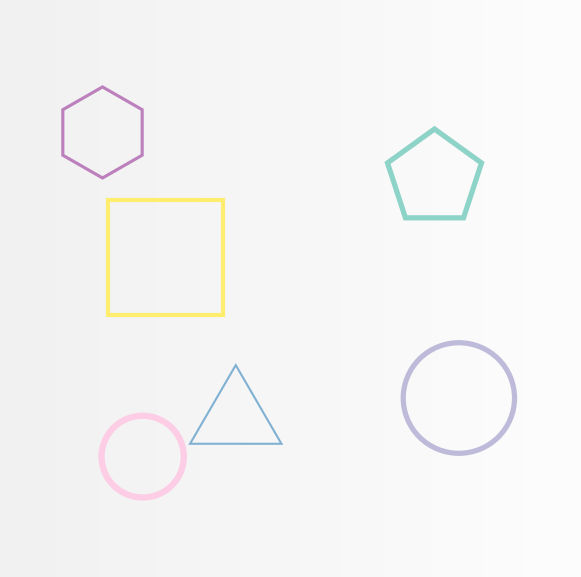[{"shape": "pentagon", "thickness": 2.5, "radius": 0.43, "center": [0.748, 0.691]}, {"shape": "circle", "thickness": 2.5, "radius": 0.48, "center": [0.789, 0.31]}, {"shape": "triangle", "thickness": 1, "radius": 0.45, "center": [0.406, 0.276]}, {"shape": "circle", "thickness": 3, "radius": 0.35, "center": [0.245, 0.208]}, {"shape": "hexagon", "thickness": 1.5, "radius": 0.39, "center": [0.176, 0.77]}, {"shape": "square", "thickness": 2, "radius": 0.5, "center": [0.285, 0.553]}]